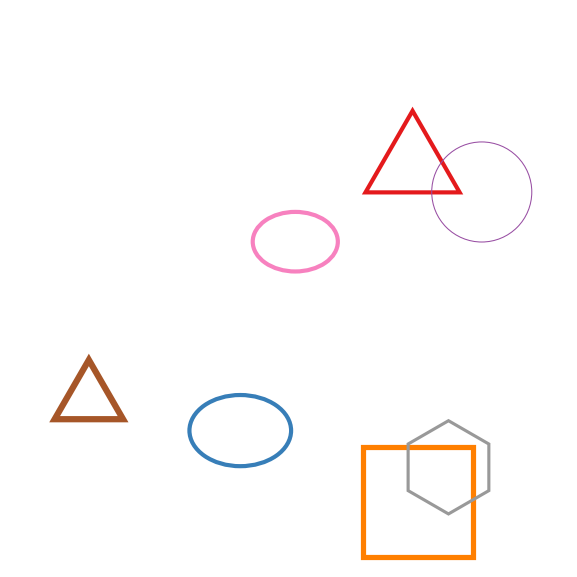[{"shape": "triangle", "thickness": 2, "radius": 0.47, "center": [0.714, 0.713]}, {"shape": "oval", "thickness": 2, "radius": 0.44, "center": [0.416, 0.254]}, {"shape": "circle", "thickness": 0.5, "radius": 0.43, "center": [0.834, 0.667]}, {"shape": "square", "thickness": 2.5, "radius": 0.48, "center": [0.724, 0.13]}, {"shape": "triangle", "thickness": 3, "radius": 0.34, "center": [0.154, 0.307]}, {"shape": "oval", "thickness": 2, "radius": 0.37, "center": [0.511, 0.581]}, {"shape": "hexagon", "thickness": 1.5, "radius": 0.4, "center": [0.777, 0.19]}]